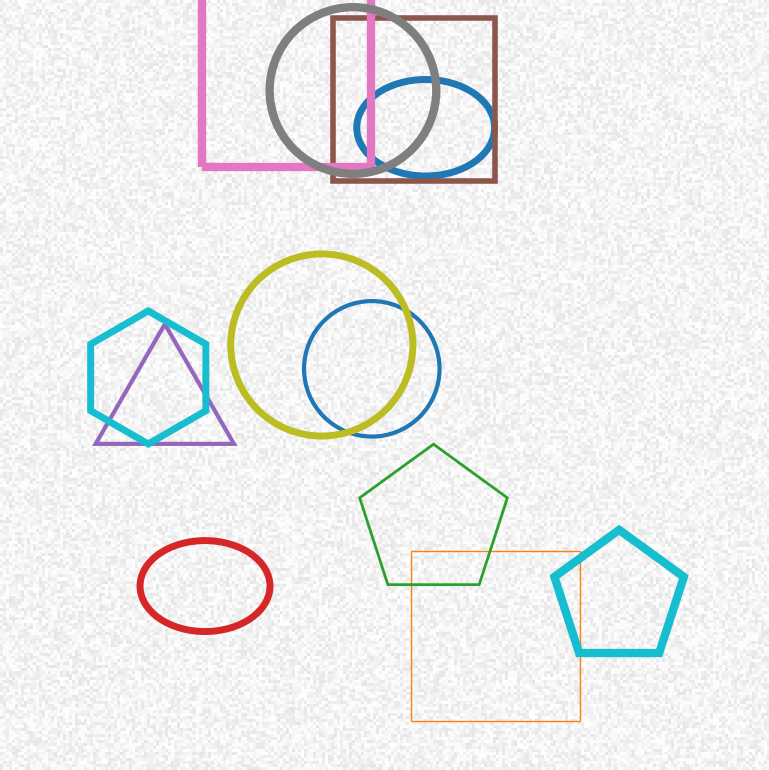[{"shape": "oval", "thickness": 2.5, "radius": 0.45, "center": [0.553, 0.834]}, {"shape": "circle", "thickness": 1.5, "radius": 0.44, "center": [0.483, 0.521]}, {"shape": "square", "thickness": 0.5, "radius": 0.55, "center": [0.644, 0.174]}, {"shape": "pentagon", "thickness": 1, "radius": 0.5, "center": [0.563, 0.322]}, {"shape": "oval", "thickness": 2.5, "radius": 0.42, "center": [0.266, 0.239]}, {"shape": "triangle", "thickness": 1.5, "radius": 0.52, "center": [0.214, 0.475]}, {"shape": "square", "thickness": 2, "radius": 0.53, "center": [0.538, 0.871]}, {"shape": "square", "thickness": 3, "radius": 0.55, "center": [0.372, 0.892]}, {"shape": "circle", "thickness": 3, "radius": 0.54, "center": [0.458, 0.882]}, {"shape": "circle", "thickness": 2.5, "radius": 0.59, "center": [0.418, 0.552]}, {"shape": "hexagon", "thickness": 2.5, "radius": 0.43, "center": [0.193, 0.51]}, {"shape": "pentagon", "thickness": 3, "radius": 0.44, "center": [0.804, 0.223]}]